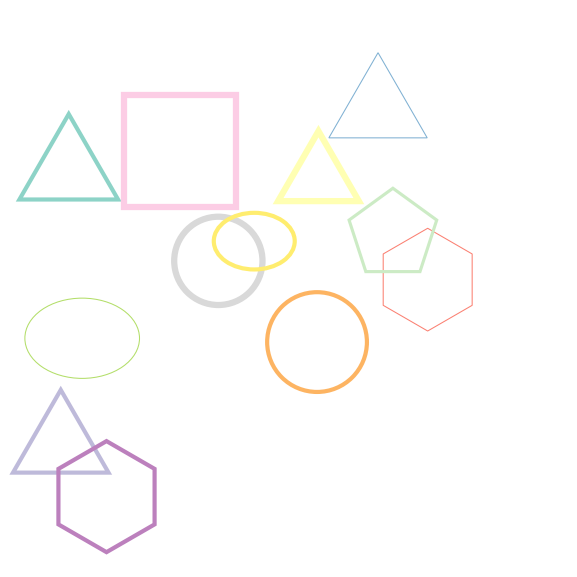[{"shape": "triangle", "thickness": 2, "radius": 0.49, "center": [0.119, 0.703]}, {"shape": "triangle", "thickness": 3, "radius": 0.4, "center": [0.551, 0.691]}, {"shape": "triangle", "thickness": 2, "radius": 0.48, "center": [0.105, 0.228]}, {"shape": "hexagon", "thickness": 0.5, "radius": 0.44, "center": [0.741, 0.515]}, {"shape": "triangle", "thickness": 0.5, "radius": 0.49, "center": [0.655, 0.81]}, {"shape": "circle", "thickness": 2, "radius": 0.43, "center": [0.549, 0.407]}, {"shape": "oval", "thickness": 0.5, "radius": 0.5, "center": [0.142, 0.413]}, {"shape": "square", "thickness": 3, "radius": 0.48, "center": [0.311, 0.737]}, {"shape": "circle", "thickness": 3, "radius": 0.38, "center": [0.378, 0.547]}, {"shape": "hexagon", "thickness": 2, "radius": 0.48, "center": [0.184, 0.139]}, {"shape": "pentagon", "thickness": 1.5, "radius": 0.4, "center": [0.68, 0.593]}, {"shape": "oval", "thickness": 2, "radius": 0.35, "center": [0.44, 0.582]}]